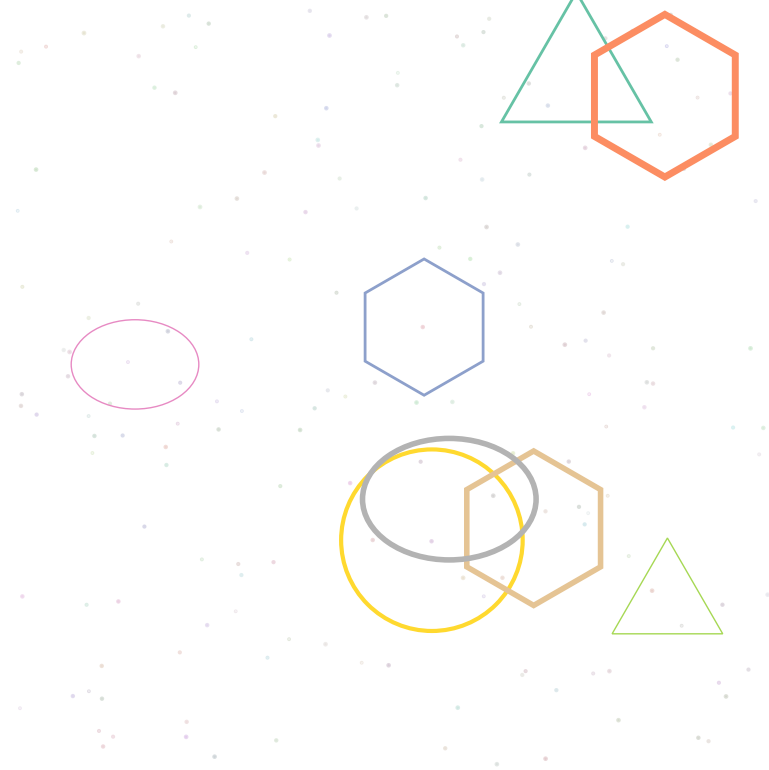[{"shape": "triangle", "thickness": 1, "radius": 0.56, "center": [0.749, 0.898]}, {"shape": "hexagon", "thickness": 2.5, "radius": 0.53, "center": [0.863, 0.876]}, {"shape": "hexagon", "thickness": 1, "radius": 0.44, "center": [0.551, 0.575]}, {"shape": "oval", "thickness": 0.5, "radius": 0.41, "center": [0.175, 0.527]}, {"shape": "triangle", "thickness": 0.5, "radius": 0.41, "center": [0.867, 0.218]}, {"shape": "circle", "thickness": 1.5, "radius": 0.59, "center": [0.561, 0.298]}, {"shape": "hexagon", "thickness": 2, "radius": 0.5, "center": [0.693, 0.314]}, {"shape": "oval", "thickness": 2, "radius": 0.56, "center": [0.584, 0.352]}]